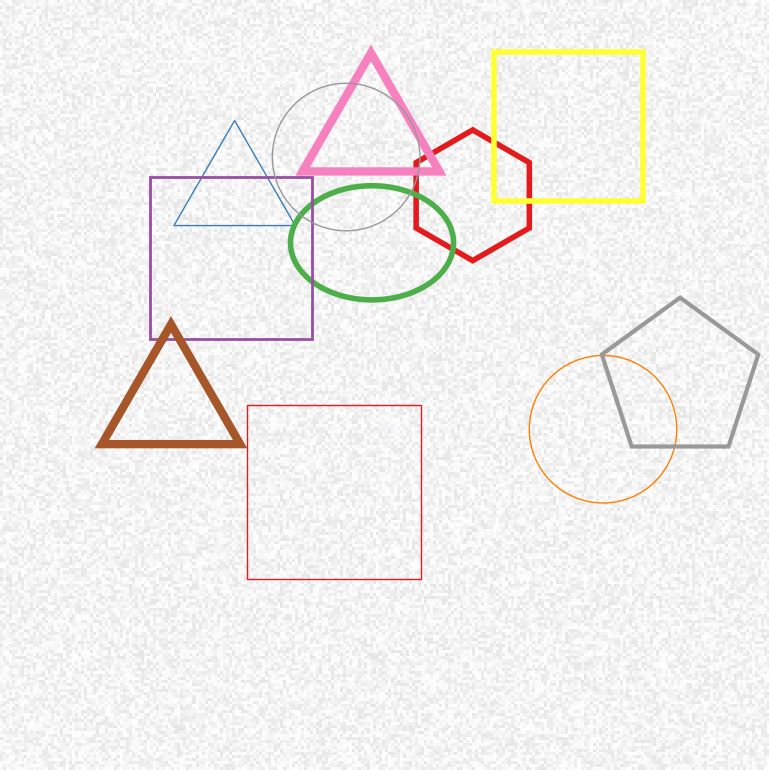[{"shape": "square", "thickness": 0.5, "radius": 0.57, "center": [0.433, 0.361]}, {"shape": "hexagon", "thickness": 2, "radius": 0.42, "center": [0.614, 0.746]}, {"shape": "triangle", "thickness": 0.5, "radius": 0.45, "center": [0.305, 0.753]}, {"shape": "oval", "thickness": 2, "radius": 0.53, "center": [0.483, 0.685]}, {"shape": "square", "thickness": 1, "radius": 0.53, "center": [0.3, 0.665]}, {"shape": "circle", "thickness": 0.5, "radius": 0.48, "center": [0.783, 0.443]}, {"shape": "square", "thickness": 2, "radius": 0.48, "center": [0.738, 0.835]}, {"shape": "triangle", "thickness": 3, "radius": 0.52, "center": [0.222, 0.475]}, {"shape": "triangle", "thickness": 3, "radius": 0.51, "center": [0.482, 0.829]}, {"shape": "circle", "thickness": 0.5, "radius": 0.48, "center": [0.45, 0.796]}, {"shape": "pentagon", "thickness": 1.5, "radius": 0.53, "center": [0.883, 0.507]}]